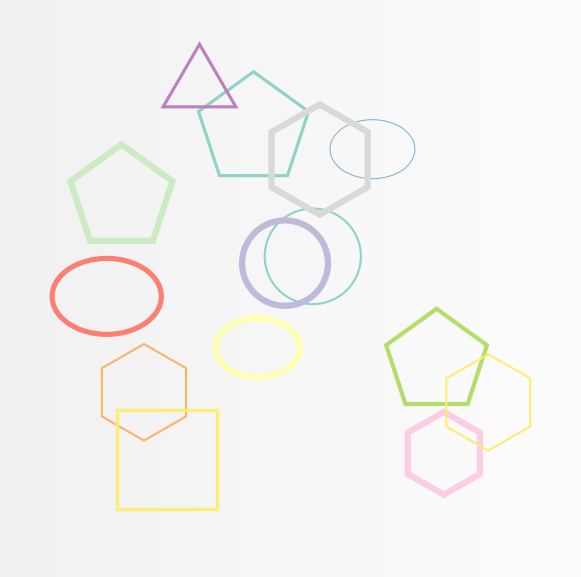[{"shape": "circle", "thickness": 1, "radius": 0.41, "center": [0.538, 0.555]}, {"shape": "pentagon", "thickness": 1.5, "radius": 0.5, "center": [0.436, 0.775]}, {"shape": "oval", "thickness": 3, "radius": 0.36, "center": [0.443, 0.397]}, {"shape": "circle", "thickness": 3, "radius": 0.37, "center": [0.49, 0.544]}, {"shape": "oval", "thickness": 2.5, "radius": 0.47, "center": [0.184, 0.486]}, {"shape": "oval", "thickness": 0.5, "radius": 0.37, "center": [0.641, 0.741]}, {"shape": "hexagon", "thickness": 1, "radius": 0.42, "center": [0.248, 0.32]}, {"shape": "pentagon", "thickness": 2, "radius": 0.46, "center": [0.751, 0.373]}, {"shape": "hexagon", "thickness": 3, "radius": 0.36, "center": [0.764, 0.214]}, {"shape": "hexagon", "thickness": 3, "radius": 0.48, "center": [0.55, 0.723]}, {"shape": "triangle", "thickness": 1.5, "radius": 0.36, "center": [0.343, 0.85]}, {"shape": "pentagon", "thickness": 3, "radius": 0.46, "center": [0.209, 0.657]}, {"shape": "square", "thickness": 1.5, "radius": 0.43, "center": [0.287, 0.203]}, {"shape": "hexagon", "thickness": 1, "radius": 0.42, "center": [0.84, 0.302]}]